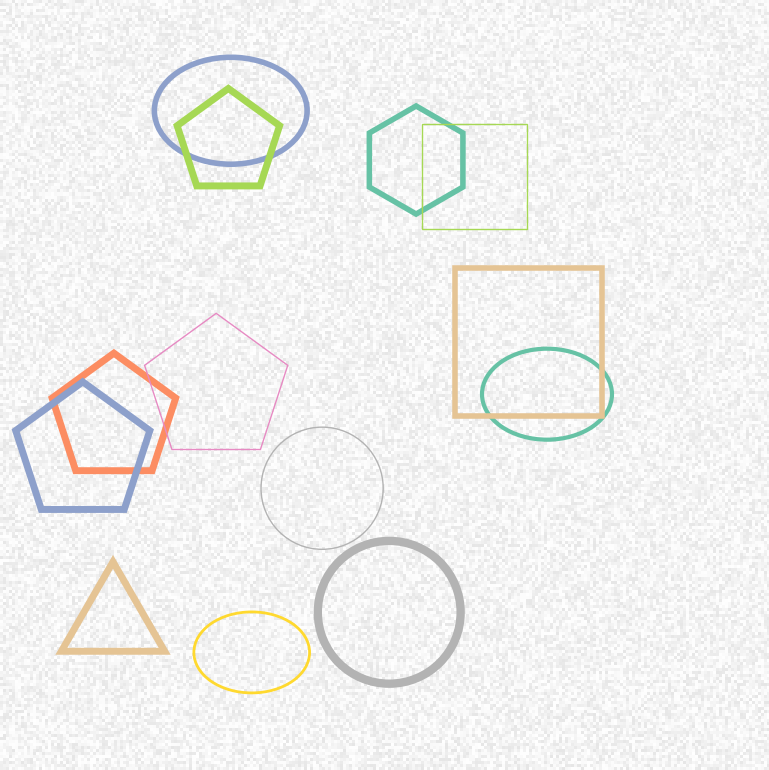[{"shape": "oval", "thickness": 1.5, "radius": 0.42, "center": [0.71, 0.488]}, {"shape": "hexagon", "thickness": 2, "radius": 0.35, "center": [0.54, 0.792]}, {"shape": "pentagon", "thickness": 2.5, "radius": 0.42, "center": [0.148, 0.457]}, {"shape": "pentagon", "thickness": 2.5, "radius": 0.46, "center": [0.108, 0.412]}, {"shape": "oval", "thickness": 2, "radius": 0.5, "center": [0.3, 0.856]}, {"shape": "pentagon", "thickness": 0.5, "radius": 0.49, "center": [0.281, 0.495]}, {"shape": "pentagon", "thickness": 2.5, "radius": 0.35, "center": [0.297, 0.815]}, {"shape": "square", "thickness": 0.5, "radius": 0.34, "center": [0.616, 0.771]}, {"shape": "oval", "thickness": 1, "radius": 0.38, "center": [0.327, 0.153]}, {"shape": "triangle", "thickness": 2.5, "radius": 0.39, "center": [0.147, 0.193]}, {"shape": "square", "thickness": 2, "radius": 0.48, "center": [0.686, 0.556]}, {"shape": "circle", "thickness": 0.5, "radius": 0.4, "center": [0.418, 0.366]}, {"shape": "circle", "thickness": 3, "radius": 0.46, "center": [0.505, 0.205]}]